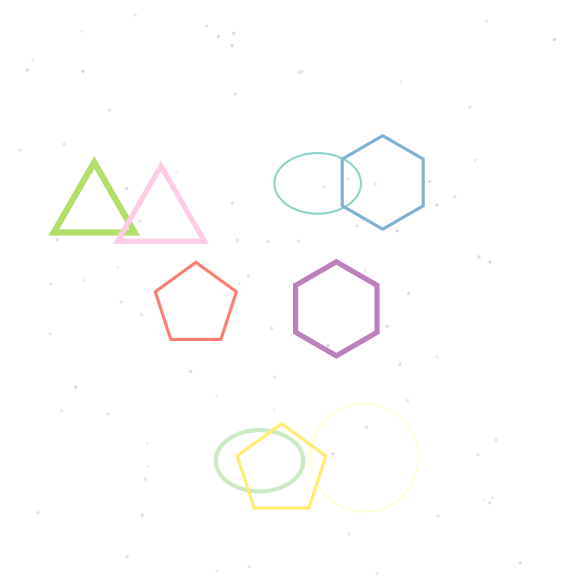[{"shape": "oval", "thickness": 1, "radius": 0.37, "center": [0.55, 0.682]}, {"shape": "circle", "thickness": 0.5, "radius": 0.47, "center": [0.631, 0.206]}, {"shape": "pentagon", "thickness": 1.5, "radius": 0.37, "center": [0.339, 0.471]}, {"shape": "hexagon", "thickness": 1.5, "radius": 0.4, "center": [0.663, 0.683]}, {"shape": "triangle", "thickness": 3, "radius": 0.4, "center": [0.163, 0.637]}, {"shape": "triangle", "thickness": 2.5, "radius": 0.43, "center": [0.279, 0.625]}, {"shape": "hexagon", "thickness": 2.5, "radius": 0.41, "center": [0.582, 0.464]}, {"shape": "oval", "thickness": 2, "radius": 0.38, "center": [0.449, 0.201]}, {"shape": "pentagon", "thickness": 1.5, "radius": 0.4, "center": [0.488, 0.185]}]